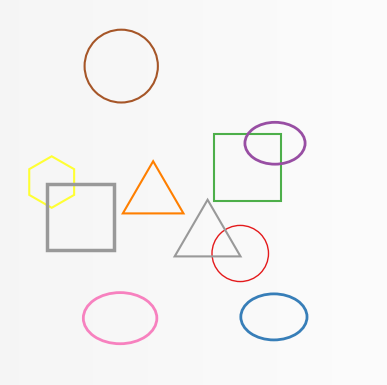[{"shape": "circle", "thickness": 1, "radius": 0.36, "center": [0.62, 0.342]}, {"shape": "oval", "thickness": 2, "radius": 0.43, "center": [0.707, 0.177]}, {"shape": "square", "thickness": 1.5, "radius": 0.43, "center": [0.64, 0.565]}, {"shape": "oval", "thickness": 2, "radius": 0.39, "center": [0.71, 0.628]}, {"shape": "triangle", "thickness": 1.5, "radius": 0.45, "center": [0.395, 0.491]}, {"shape": "hexagon", "thickness": 1.5, "radius": 0.33, "center": [0.133, 0.527]}, {"shape": "circle", "thickness": 1.5, "radius": 0.47, "center": [0.313, 0.828]}, {"shape": "oval", "thickness": 2, "radius": 0.47, "center": [0.31, 0.174]}, {"shape": "triangle", "thickness": 1.5, "radius": 0.49, "center": [0.536, 0.383]}, {"shape": "square", "thickness": 2.5, "radius": 0.43, "center": [0.209, 0.437]}]